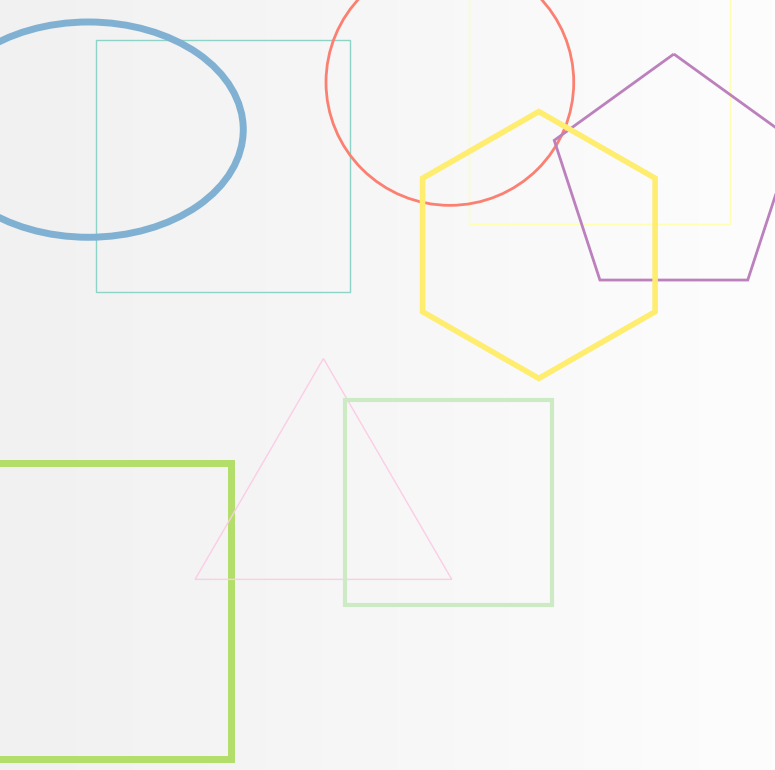[{"shape": "square", "thickness": 0.5, "radius": 0.82, "center": [0.287, 0.784]}, {"shape": "square", "thickness": 0.5, "radius": 0.84, "center": [0.773, 0.878]}, {"shape": "circle", "thickness": 1, "radius": 0.8, "center": [0.58, 0.893]}, {"shape": "oval", "thickness": 2.5, "radius": 1.0, "center": [0.114, 0.832]}, {"shape": "square", "thickness": 2.5, "radius": 0.96, "center": [0.106, 0.206]}, {"shape": "triangle", "thickness": 0.5, "radius": 0.96, "center": [0.417, 0.343]}, {"shape": "pentagon", "thickness": 1, "radius": 0.81, "center": [0.869, 0.768]}, {"shape": "square", "thickness": 1.5, "radius": 0.67, "center": [0.578, 0.347]}, {"shape": "hexagon", "thickness": 2, "radius": 0.87, "center": [0.695, 0.682]}]